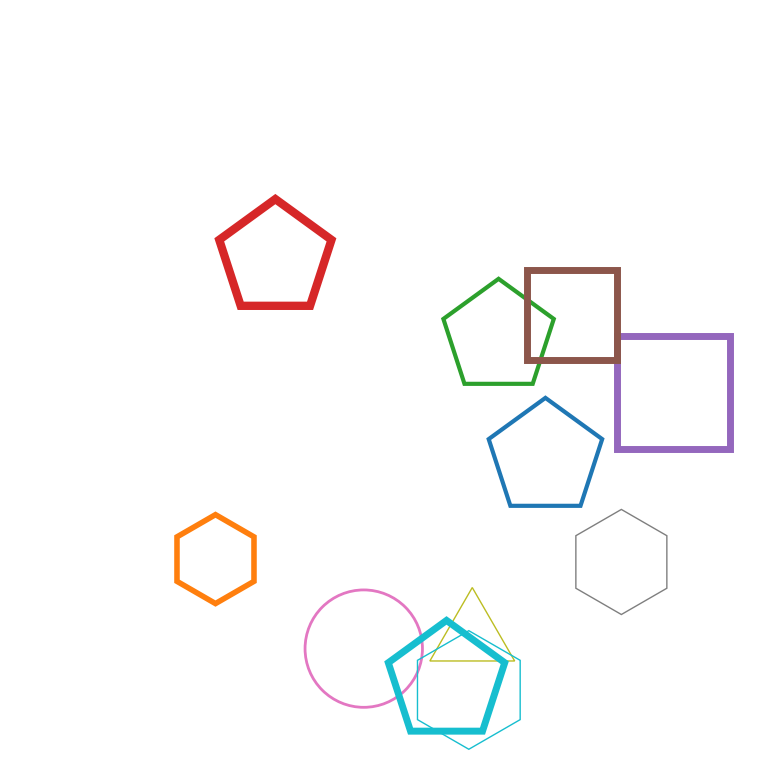[{"shape": "pentagon", "thickness": 1.5, "radius": 0.39, "center": [0.708, 0.406]}, {"shape": "hexagon", "thickness": 2, "radius": 0.29, "center": [0.28, 0.274]}, {"shape": "pentagon", "thickness": 1.5, "radius": 0.38, "center": [0.648, 0.563]}, {"shape": "pentagon", "thickness": 3, "radius": 0.38, "center": [0.358, 0.665]}, {"shape": "square", "thickness": 2.5, "radius": 0.37, "center": [0.874, 0.491]}, {"shape": "square", "thickness": 2.5, "radius": 0.29, "center": [0.743, 0.591]}, {"shape": "circle", "thickness": 1, "radius": 0.38, "center": [0.472, 0.158]}, {"shape": "hexagon", "thickness": 0.5, "radius": 0.34, "center": [0.807, 0.27]}, {"shape": "triangle", "thickness": 0.5, "radius": 0.32, "center": [0.613, 0.173]}, {"shape": "pentagon", "thickness": 2.5, "radius": 0.4, "center": [0.58, 0.115]}, {"shape": "hexagon", "thickness": 0.5, "radius": 0.39, "center": [0.609, 0.104]}]